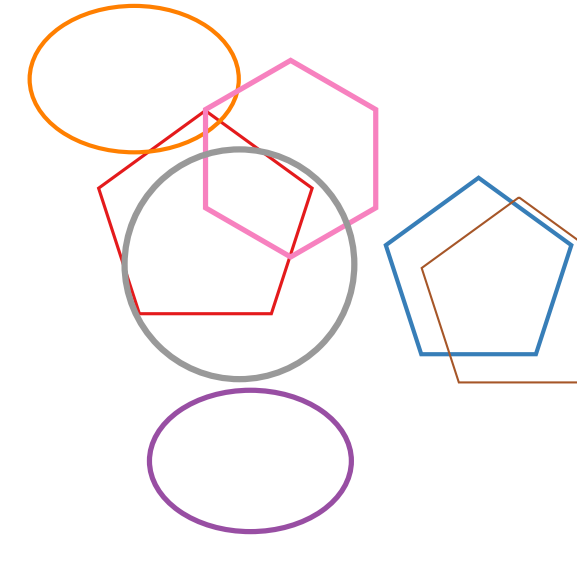[{"shape": "pentagon", "thickness": 1.5, "radius": 0.97, "center": [0.356, 0.613]}, {"shape": "pentagon", "thickness": 2, "radius": 0.84, "center": [0.829, 0.522]}, {"shape": "oval", "thickness": 2.5, "radius": 0.87, "center": [0.434, 0.201]}, {"shape": "oval", "thickness": 2, "radius": 0.91, "center": [0.232, 0.862]}, {"shape": "pentagon", "thickness": 1, "radius": 0.89, "center": [0.899, 0.48]}, {"shape": "hexagon", "thickness": 2.5, "radius": 0.85, "center": [0.503, 0.724]}, {"shape": "circle", "thickness": 3, "radius": 0.99, "center": [0.415, 0.542]}]